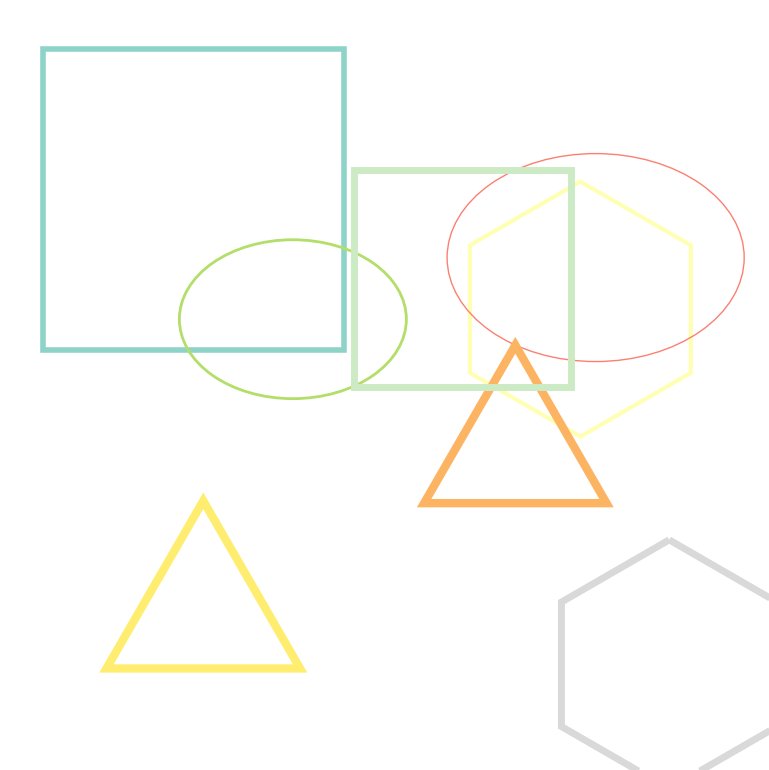[{"shape": "square", "thickness": 2, "radius": 0.98, "center": [0.251, 0.741]}, {"shape": "hexagon", "thickness": 1.5, "radius": 0.83, "center": [0.754, 0.599]}, {"shape": "oval", "thickness": 0.5, "radius": 0.96, "center": [0.774, 0.665]}, {"shape": "triangle", "thickness": 3, "radius": 0.68, "center": [0.669, 0.415]}, {"shape": "oval", "thickness": 1, "radius": 0.74, "center": [0.38, 0.585]}, {"shape": "hexagon", "thickness": 2.5, "radius": 0.81, "center": [0.869, 0.137]}, {"shape": "square", "thickness": 2.5, "radius": 0.71, "center": [0.6, 0.638]}, {"shape": "triangle", "thickness": 3, "radius": 0.73, "center": [0.264, 0.204]}]